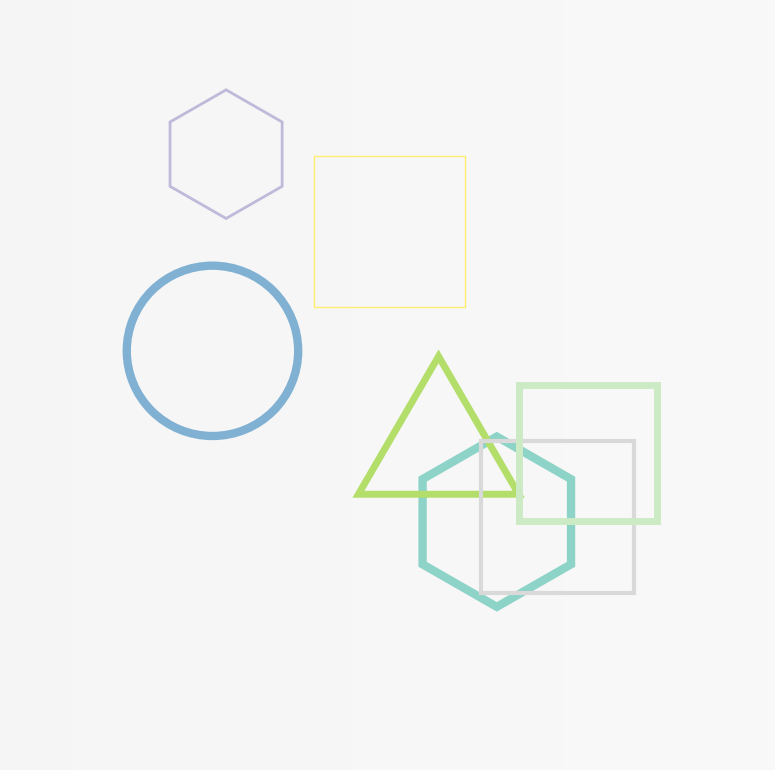[{"shape": "hexagon", "thickness": 3, "radius": 0.55, "center": [0.641, 0.322]}, {"shape": "hexagon", "thickness": 1, "radius": 0.42, "center": [0.292, 0.8]}, {"shape": "circle", "thickness": 3, "radius": 0.55, "center": [0.274, 0.544]}, {"shape": "triangle", "thickness": 2.5, "radius": 0.6, "center": [0.566, 0.418]}, {"shape": "square", "thickness": 1.5, "radius": 0.49, "center": [0.72, 0.328]}, {"shape": "square", "thickness": 2.5, "radius": 0.44, "center": [0.759, 0.412]}, {"shape": "square", "thickness": 0.5, "radius": 0.49, "center": [0.502, 0.7]}]